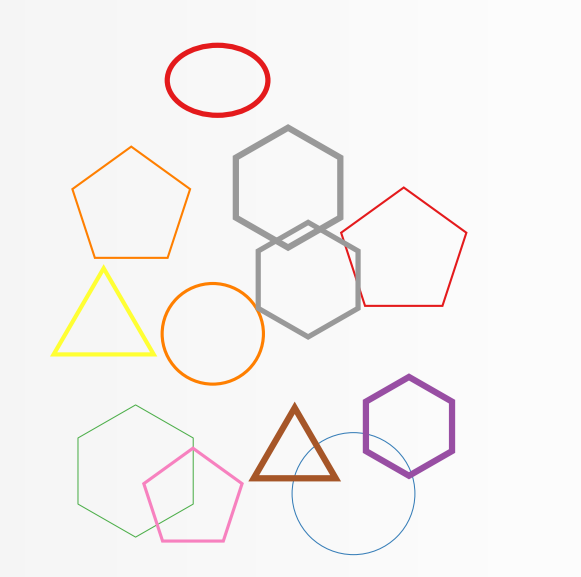[{"shape": "oval", "thickness": 2.5, "radius": 0.43, "center": [0.374, 0.86]}, {"shape": "pentagon", "thickness": 1, "radius": 0.57, "center": [0.695, 0.561]}, {"shape": "circle", "thickness": 0.5, "radius": 0.53, "center": [0.608, 0.144]}, {"shape": "hexagon", "thickness": 0.5, "radius": 0.57, "center": [0.233, 0.184]}, {"shape": "hexagon", "thickness": 3, "radius": 0.43, "center": [0.704, 0.261]}, {"shape": "pentagon", "thickness": 1, "radius": 0.53, "center": [0.226, 0.639]}, {"shape": "circle", "thickness": 1.5, "radius": 0.44, "center": [0.366, 0.421]}, {"shape": "triangle", "thickness": 2, "radius": 0.5, "center": [0.178, 0.435]}, {"shape": "triangle", "thickness": 3, "radius": 0.41, "center": [0.507, 0.212]}, {"shape": "pentagon", "thickness": 1.5, "radius": 0.44, "center": [0.332, 0.134]}, {"shape": "hexagon", "thickness": 2.5, "radius": 0.5, "center": [0.53, 0.515]}, {"shape": "hexagon", "thickness": 3, "radius": 0.52, "center": [0.496, 0.674]}]